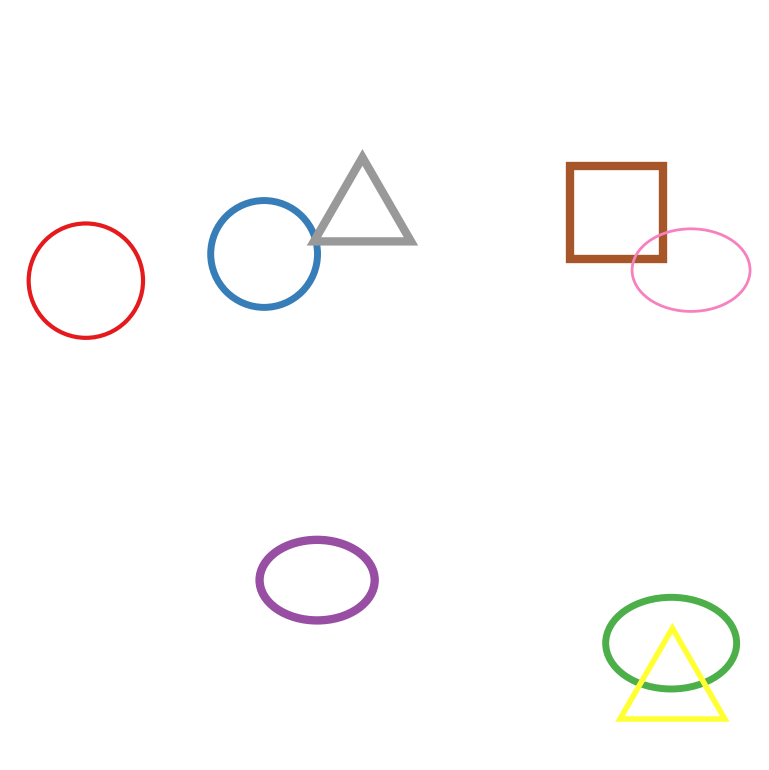[{"shape": "circle", "thickness": 1.5, "radius": 0.37, "center": [0.111, 0.636]}, {"shape": "circle", "thickness": 2.5, "radius": 0.35, "center": [0.343, 0.67]}, {"shape": "oval", "thickness": 2.5, "radius": 0.43, "center": [0.872, 0.165]}, {"shape": "oval", "thickness": 3, "radius": 0.37, "center": [0.412, 0.247]}, {"shape": "triangle", "thickness": 2, "radius": 0.39, "center": [0.873, 0.106]}, {"shape": "square", "thickness": 3, "radius": 0.3, "center": [0.801, 0.725]}, {"shape": "oval", "thickness": 1, "radius": 0.38, "center": [0.897, 0.649]}, {"shape": "triangle", "thickness": 3, "radius": 0.36, "center": [0.471, 0.723]}]